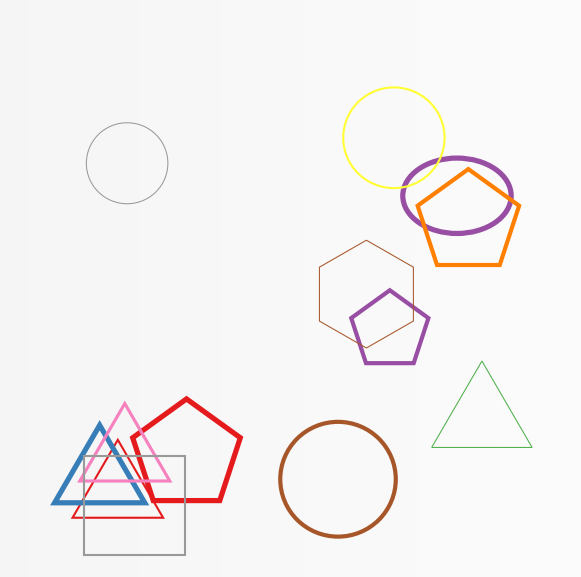[{"shape": "triangle", "thickness": 1, "radius": 0.45, "center": [0.203, 0.148]}, {"shape": "pentagon", "thickness": 2.5, "radius": 0.49, "center": [0.321, 0.211]}, {"shape": "triangle", "thickness": 2.5, "radius": 0.45, "center": [0.171, 0.173]}, {"shape": "triangle", "thickness": 0.5, "radius": 0.5, "center": [0.829, 0.274]}, {"shape": "pentagon", "thickness": 2, "radius": 0.35, "center": [0.671, 0.427]}, {"shape": "oval", "thickness": 2.5, "radius": 0.47, "center": [0.786, 0.66]}, {"shape": "pentagon", "thickness": 2, "radius": 0.46, "center": [0.806, 0.615]}, {"shape": "circle", "thickness": 1, "radius": 0.44, "center": [0.678, 0.761]}, {"shape": "hexagon", "thickness": 0.5, "radius": 0.47, "center": [0.63, 0.49]}, {"shape": "circle", "thickness": 2, "radius": 0.5, "center": [0.582, 0.169]}, {"shape": "triangle", "thickness": 1.5, "radius": 0.45, "center": [0.215, 0.211]}, {"shape": "circle", "thickness": 0.5, "radius": 0.35, "center": [0.219, 0.716]}, {"shape": "square", "thickness": 1, "radius": 0.43, "center": [0.231, 0.124]}]